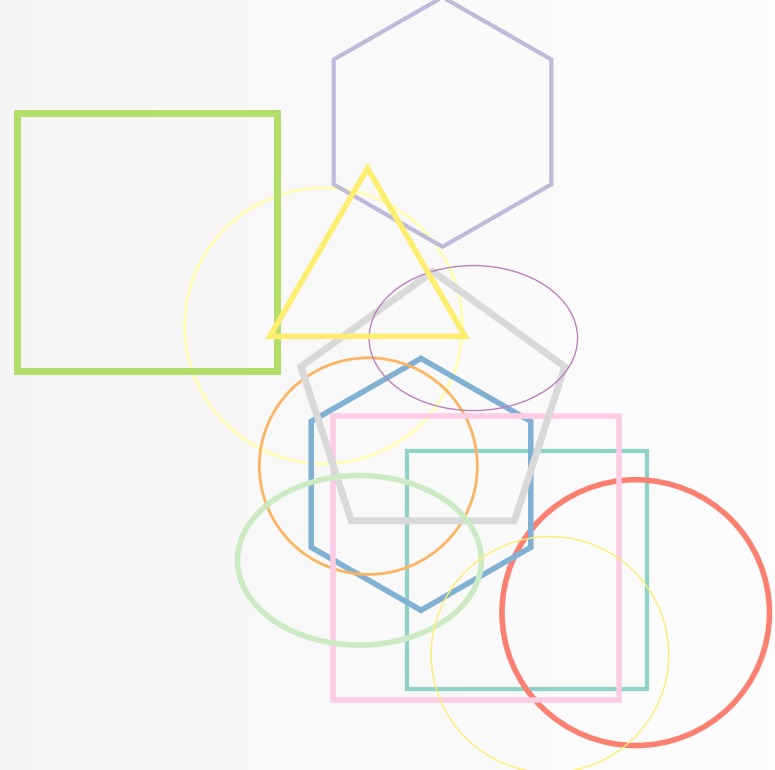[{"shape": "square", "thickness": 1.5, "radius": 0.77, "center": [0.68, 0.259]}, {"shape": "circle", "thickness": 1, "radius": 0.9, "center": [0.417, 0.577]}, {"shape": "hexagon", "thickness": 1.5, "radius": 0.81, "center": [0.571, 0.842]}, {"shape": "circle", "thickness": 2, "radius": 0.86, "center": [0.82, 0.204]}, {"shape": "hexagon", "thickness": 2, "radius": 0.82, "center": [0.543, 0.371]}, {"shape": "circle", "thickness": 1, "radius": 0.7, "center": [0.475, 0.395]}, {"shape": "square", "thickness": 2.5, "radius": 0.84, "center": [0.19, 0.685]}, {"shape": "square", "thickness": 2, "radius": 0.92, "center": [0.614, 0.275]}, {"shape": "pentagon", "thickness": 2.5, "radius": 0.9, "center": [0.559, 0.468]}, {"shape": "oval", "thickness": 0.5, "radius": 0.67, "center": [0.611, 0.561]}, {"shape": "oval", "thickness": 2, "radius": 0.79, "center": [0.464, 0.272]}, {"shape": "circle", "thickness": 0.5, "radius": 0.77, "center": [0.71, 0.15]}, {"shape": "triangle", "thickness": 2, "radius": 0.73, "center": [0.474, 0.636]}]